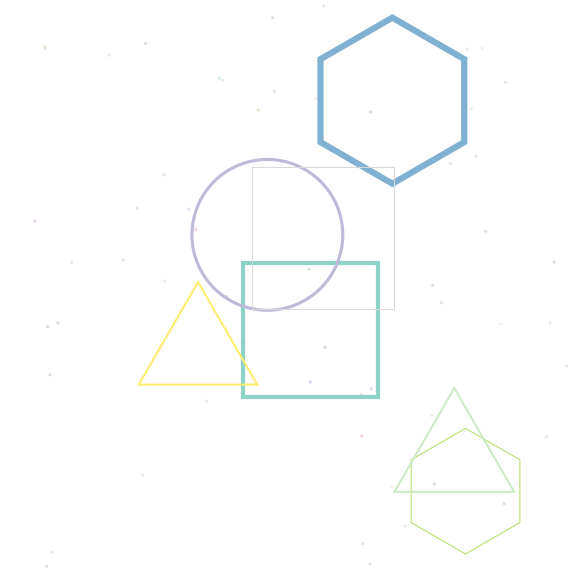[{"shape": "square", "thickness": 2, "radius": 0.58, "center": [0.538, 0.428]}, {"shape": "circle", "thickness": 1.5, "radius": 0.65, "center": [0.463, 0.592]}, {"shape": "hexagon", "thickness": 3, "radius": 0.72, "center": [0.679, 0.825]}, {"shape": "hexagon", "thickness": 0.5, "radius": 0.54, "center": [0.806, 0.149]}, {"shape": "square", "thickness": 0.5, "radius": 0.61, "center": [0.559, 0.587]}, {"shape": "triangle", "thickness": 1, "radius": 0.6, "center": [0.787, 0.207]}, {"shape": "triangle", "thickness": 1, "radius": 0.59, "center": [0.343, 0.392]}]